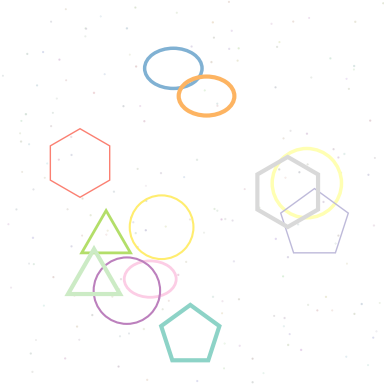[{"shape": "pentagon", "thickness": 3, "radius": 0.4, "center": [0.494, 0.128]}, {"shape": "circle", "thickness": 2.5, "radius": 0.45, "center": [0.797, 0.524]}, {"shape": "pentagon", "thickness": 1, "radius": 0.46, "center": [0.817, 0.418]}, {"shape": "hexagon", "thickness": 1, "radius": 0.45, "center": [0.208, 0.577]}, {"shape": "oval", "thickness": 2.5, "radius": 0.37, "center": [0.45, 0.822]}, {"shape": "oval", "thickness": 3, "radius": 0.36, "center": [0.536, 0.751]}, {"shape": "triangle", "thickness": 2, "radius": 0.37, "center": [0.276, 0.38]}, {"shape": "oval", "thickness": 2, "radius": 0.34, "center": [0.39, 0.275]}, {"shape": "hexagon", "thickness": 3, "radius": 0.45, "center": [0.747, 0.501]}, {"shape": "circle", "thickness": 1.5, "radius": 0.43, "center": [0.33, 0.245]}, {"shape": "triangle", "thickness": 3, "radius": 0.39, "center": [0.244, 0.275]}, {"shape": "circle", "thickness": 1.5, "radius": 0.41, "center": [0.42, 0.41]}]